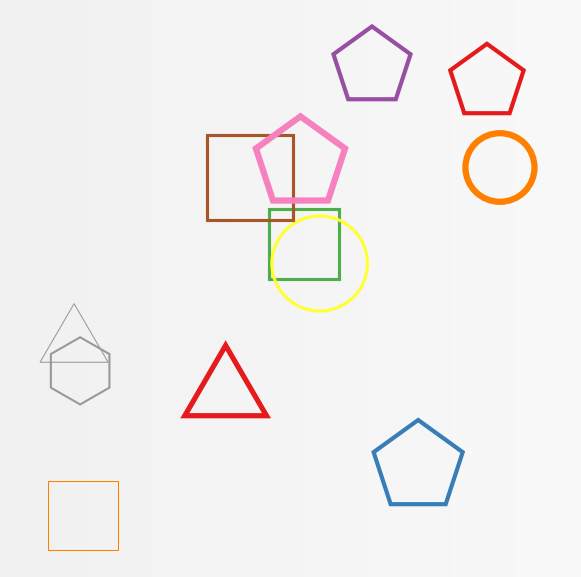[{"shape": "pentagon", "thickness": 2, "radius": 0.33, "center": [0.838, 0.857]}, {"shape": "triangle", "thickness": 2.5, "radius": 0.41, "center": [0.388, 0.32]}, {"shape": "pentagon", "thickness": 2, "radius": 0.4, "center": [0.719, 0.191]}, {"shape": "square", "thickness": 1.5, "radius": 0.3, "center": [0.523, 0.577]}, {"shape": "pentagon", "thickness": 2, "radius": 0.35, "center": [0.64, 0.884]}, {"shape": "square", "thickness": 0.5, "radius": 0.3, "center": [0.143, 0.106]}, {"shape": "circle", "thickness": 3, "radius": 0.3, "center": [0.86, 0.709]}, {"shape": "circle", "thickness": 1.5, "radius": 0.41, "center": [0.55, 0.543]}, {"shape": "square", "thickness": 1.5, "radius": 0.37, "center": [0.43, 0.692]}, {"shape": "pentagon", "thickness": 3, "radius": 0.4, "center": [0.517, 0.717]}, {"shape": "hexagon", "thickness": 1, "radius": 0.29, "center": [0.138, 0.357]}, {"shape": "triangle", "thickness": 0.5, "radius": 0.34, "center": [0.127, 0.406]}]